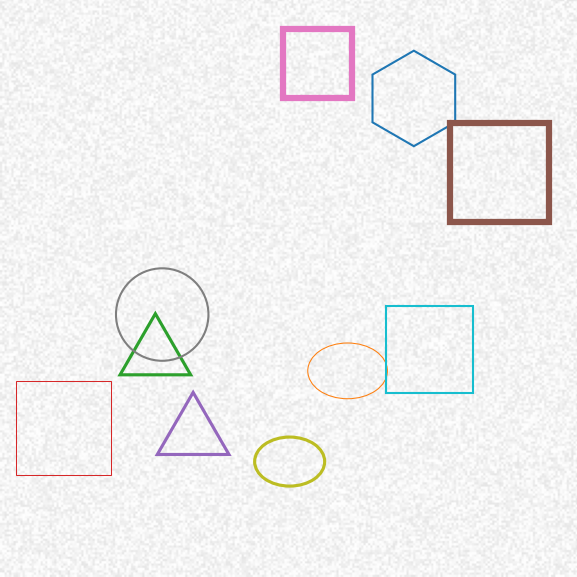[{"shape": "hexagon", "thickness": 1, "radius": 0.41, "center": [0.717, 0.829]}, {"shape": "oval", "thickness": 0.5, "radius": 0.34, "center": [0.602, 0.357]}, {"shape": "triangle", "thickness": 1.5, "radius": 0.35, "center": [0.269, 0.385]}, {"shape": "square", "thickness": 0.5, "radius": 0.41, "center": [0.11, 0.258]}, {"shape": "triangle", "thickness": 1.5, "radius": 0.36, "center": [0.334, 0.248]}, {"shape": "square", "thickness": 3, "radius": 0.43, "center": [0.865, 0.701]}, {"shape": "square", "thickness": 3, "radius": 0.3, "center": [0.55, 0.889]}, {"shape": "circle", "thickness": 1, "radius": 0.4, "center": [0.281, 0.454]}, {"shape": "oval", "thickness": 1.5, "radius": 0.3, "center": [0.502, 0.2]}, {"shape": "square", "thickness": 1, "radius": 0.38, "center": [0.744, 0.394]}]